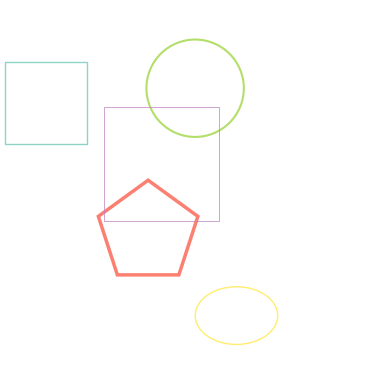[{"shape": "square", "thickness": 1, "radius": 0.53, "center": [0.12, 0.732]}, {"shape": "pentagon", "thickness": 2.5, "radius": 0.68, "center": [0.385, 0.396]}, {"shape": "circle", "thickness": 1.5, "radius": 0.63, "center": [0.507, 0.771]}, {"shape": "square", "thickness": 0.5, "radius": 0.75, "center": [0.419, 0.574]}, {"shape": "oval", "thickness": 1, "radius": 0.54, "center": [0.614, 0.18]}]